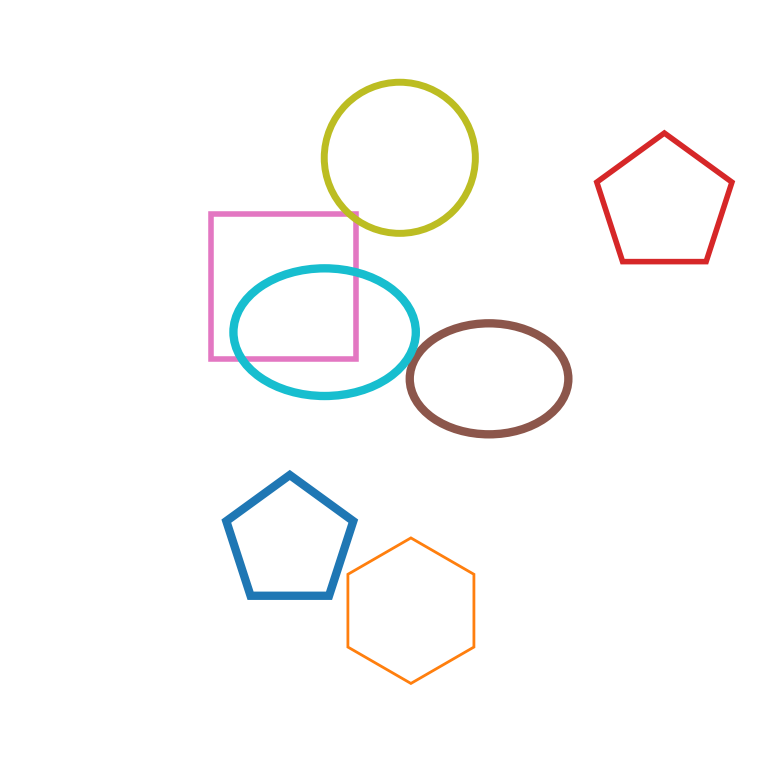[{"shape": "pentagon", "thickness": 3, "radius": 0.43, "center": [0.376, 0.296]}, {"shape": "hexagon", "thickness": 1, "radius": 0.47, "center": [0.534, 0.207]}, {"shape": "pentagon", "thickness": 2, "radius": 0.46, "center": [0.863, 0.735]}, {"shape": "oval", "thickness": 3, "radius": 0.51, "center": [0.635, 0.508]}, {"shape": "square", "thickness": 2, "radius": 0.47, "center": [0.368, 0.628]}, {"shape": "circle", "thickness": 2.5, "radius": 0.49, "center": [0.519, 0.795]}, {"shape": "oval", "thickness": 3, "radius": 0.59, "center": [0.422, 0.569]}]